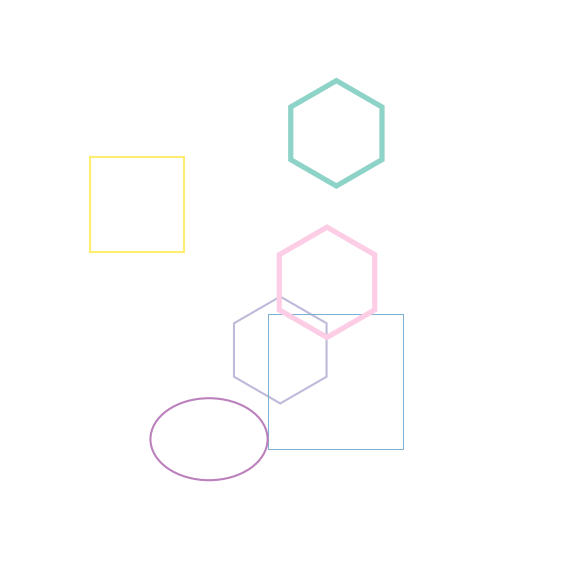[{"shape": "hexagon", "thickness": 2.5, "radius": 0.46, "center": [0.582, 0.768]}, {"shape": "hexagon", "thickness": 1, "radius": 0.46, "center": [0.485, 0.393]}, {"shape": "square", "thickness": 0.5, "radius": 0.58, "center": [0.581, 0.338]}, {"shape": "hexagon", "thickness": 2.5, "radius": 0.48, "center": [0.566, 0.51]}, {"shape": "oval", "thickness": 1, "radius": 0.51, "center": [0.362, 0.239]}, {"shape": "square", "thickness": 1, "radius": 0.41, "center": [0.237, 0.644]}]